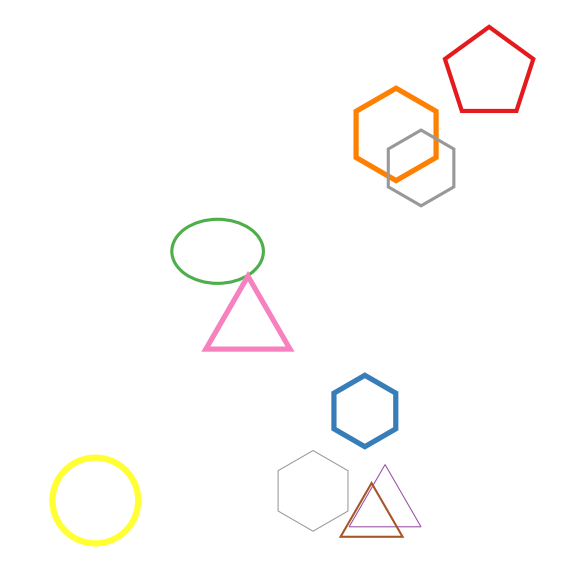[{"shape": "pentagon", "thickness": 2, "radius": 0.4, "center": [0.847, 0.872]}, {"shape": "hexagon", "thickness": 2.5, "radius": 0.31, "center": [0.632, 0.287]}, {"shape": "oval", "thickness": 1.5, "radius": 0.4, "center": [0.377, 0.564]}, {"shape": "triangle", "thickness": 0.5, "radius": 0.36, "center": [0.667, 0.123]}, {"shape": "hexagon", "thickness": 2.5, "radius": 0.4, "center": [0.686, 0.766]}, {"shape": "circle", "thickness": 3, "radius": 0.37, "center": [0.165, 0.132]}, {"shape": "triangle", "thickness": 1, "radius": 0.31, "center": [0.643, 0.101]}, {"shape": "triangle", "thickness": 2.5, "radius": 0.42, "center": [0.429, 0.437]}, {"shape": "hexagon", "thickness": 0.5, "radius": 0.35, "center": [0.542, 0.149]}, {"shape": "hexagon", "thickness": 1.5, "radius": 0.33, "center": [0.729, 0.708]}]